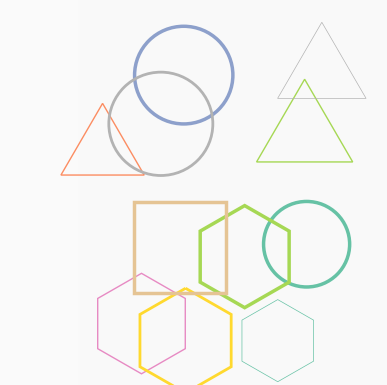[{"shape": "hexagon", "thickness": 0.5, "radius": 0.53, "center": [0.717, 0.115]}, {"shape": "circle", "thickness": 2.5, "radius": 0.56, "center": [0.791, 0.366]}, {"shape": "triangle", "thickness": 1, "radius": 0.62, "center": [0.265, 0.607]}, {"shape": "circle", "thickness": 2.5, "radius": 0.63, "center": [0.474, 0.805]}, {"shape": "hexagon", "thickness": 1, "radius": 0.65, "center": [0.365, 0.16]}, {"shape": "hexagon", "thickness": 2.5, "radius": 0.66, "center": [0.631, 0.333]}, {"shape": "triangle", "thickness": 1, "radius": 0.72, "center": [0.786, 0.651]}, {"shape": "hexagon", "thickness": 2, "radius": 0.68, "center": [0.479, 0.115]}, {"shape": "square", "thickness": 2.5, "radius": 0.59, "center": [0.465, 0.357]}, {"shape": "triangle", "thickness": 0.5, "radius": 0.66, "center": [0.831, 0.81]}, {"shape": "circle", "thickness": 2, "radius": 0.67, "center": [0.415, 0.678]}]